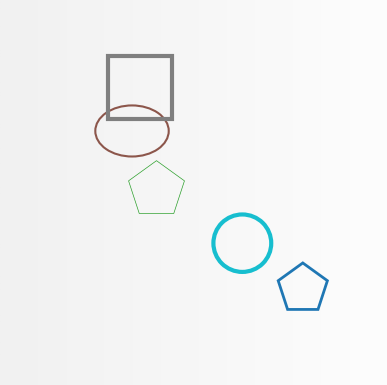[{"shape": "pentagon", "thickness": 2, "radius": 0.33, "center": [0.781, 0.25]}, {"shape": "pentagon", "thickness": 0.5, "radius": 0.38, "center": [0.404, 0.507]}, {"shape": "oval", "thickness": 1.5, "radius": 0.47, "center": [0.341, 0.66]}, {"shape": "square", "thickness": 3, "radius": 0.41, "center": [0.36, 0.773]}, {"shape": "circle", "thickness": 3, "radius": 0.37, "center": [0.625, 0.368]}]